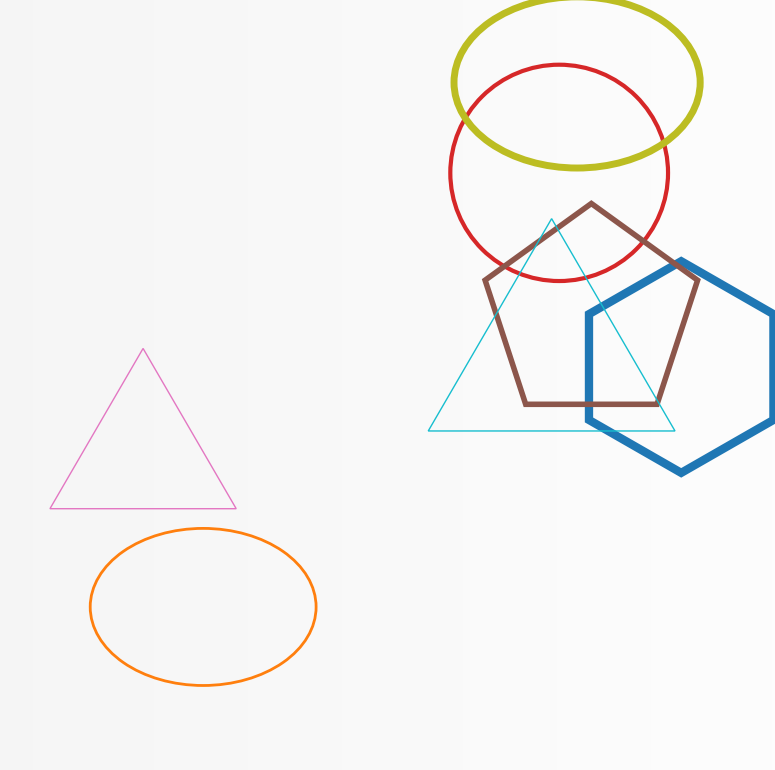[{"shape": "hexagon", "thickness": 3, "radius": 0.69, "center": [0.879, 0.523]}, {"shape": "oval", "thickness": 1, "radius": 0.73, "center": [0.262, 0.212]}, {"shape": "circle", "thickness": 1.5, "radius": 0.7, "center": [0.722, 0.775]}, {"shape": "pentagon", "thickness": 2, "radius": 0.72, "center": [0.763, 0.592]}, {"shape": "triangle", "thickness": 0.5, "radius": 0.69, "center": [0.185, 0.409]}, {"shape": "oval", "thickness": 2.5, "radius": 0.79, "center": [0.745, 0.893]}, {"shape": "triangle", "thickness": 0.5, "radius": 0.92, "center": [0.712, 0.532]}]